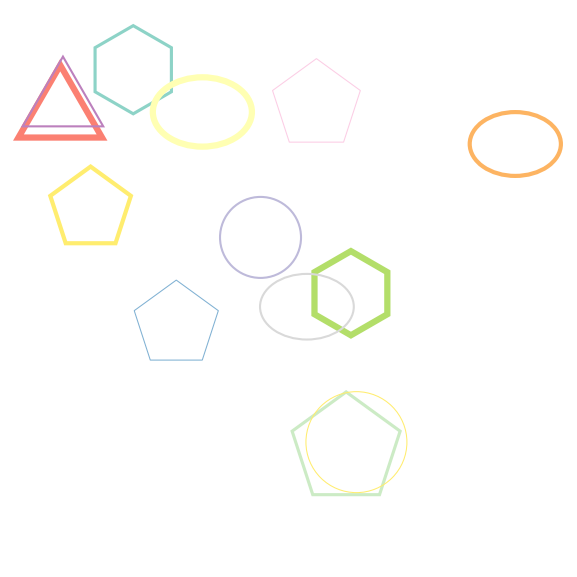[{"shape": "hexagon", "thickness": 1.5, "radius": 0.38, "center": [0.231, 0.878]}, {"shape": "oval", "thickness": 3, "radius": 0.43, "center": [0.35, 0.805]}, {"shape": "circle", "thickness": 1, "radius": 0.35, "center": [0.451, 0.588]}, {"shape": "triangle", "thickness": 3, "radius": 0.42, "center": [0.104, 0.803]}, {"shape": "pentagon", "thickness": 0.5, "radius": 0.38, "center": [0.305, 0.438]}, {"shape": "oval", "thickness": 2, "radius": 0.39, "center": [0.892, 0.75]}, {"shape": "hexagon", "thickness": 3, "radius": 0.36, "center": [0.608, 0.491]}, {"shape": "pentagon", "thickness": 0.5, "radius": 0.4, "center": [0.548, 0.818]}, {"shape": "oval", "thickness": 1, "radius": 0.41, "center": [0.531, 0.468]}, {"shape": "triangle", "thickness": 1, "radius": 0.4, "center": [0.109, 0.821]}, {"shape": "pentagon", "thickness": 1.5, "radius": 0.49, "center": [0.599, 0.222]}, {"shape": "circle", "thickness": 0.5, "radius": 0.44, "center": [0.617, 0.234]}, {"shape": "pentagon", "thickness": 2, "radius": 0.37, "center": [0.157, 0.637]}]